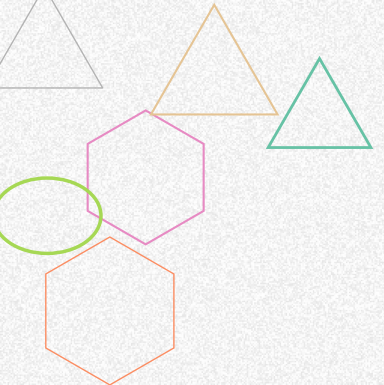[{"shape": "triangle", "thickness": 2, "radius": 0.77, "center": [0.83, 0.694]}, {"shape": "hexagon", "thickness": 1, "radius": 0.96, "center": [0.285, 0.192]}, {"shape": "hexagon", "thickness": 1.5, "radius": 0.87, "center": [0.378, 0.539]}, {"shape": "oval", "thickness": 2.5, "radius": 0.7, "center": [0.122, 0.44]}, {"shape": "triangle", "thickness": 1.5, "radius": 0.95, "center": [0.556, 0.798]}, {"shape": "triangle", "thickness": 1, "radius": 0.87, "center": [0.115, 0.859]}]